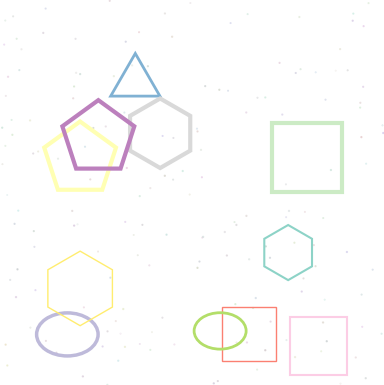[{"shape": "hexagon", "thickness": 1.5, "radius": 0.36, "center": [0.748, 0.344]}, {"shape": "pentagon", "thickness": 3, "radius": 0.49, "center": [0.208, 0.586]}, {"shape": "oval", "thickness": 2.5, "radius": 0.4, "center": [0.175, 0.131]}, {"shape": "square", "thickness": 1, "radius": 0.35, "center": [0.646, 0.132]}, {"shape": "triangle", "thickness": 2, "radius": 0.37, "center": [0.351, 0.787]}, {"shape": "oval", "thickness": 2, "radius": 0.34, "center": [0.572, 0.14]}, {"shape": "square", "thickness": 1.5, "radius": 0.37, "center": [0.828, 0.101]}, {"shape": "hexagon", "thickness": 3, "radius": 0.45, "center": [0.416, 0.654]}, {"shape": "pentagon", "thickness": 3, "radius": 0.49, "center": [0.255, 0.642]}, {"shape": "square", "thickness": 3, "radius": 0.45, "center": [0.798, 0.59]}, {"shape": "hexagon", "thickness": 1, "radius": 0.48, "center": [0.208, 0.251]}]